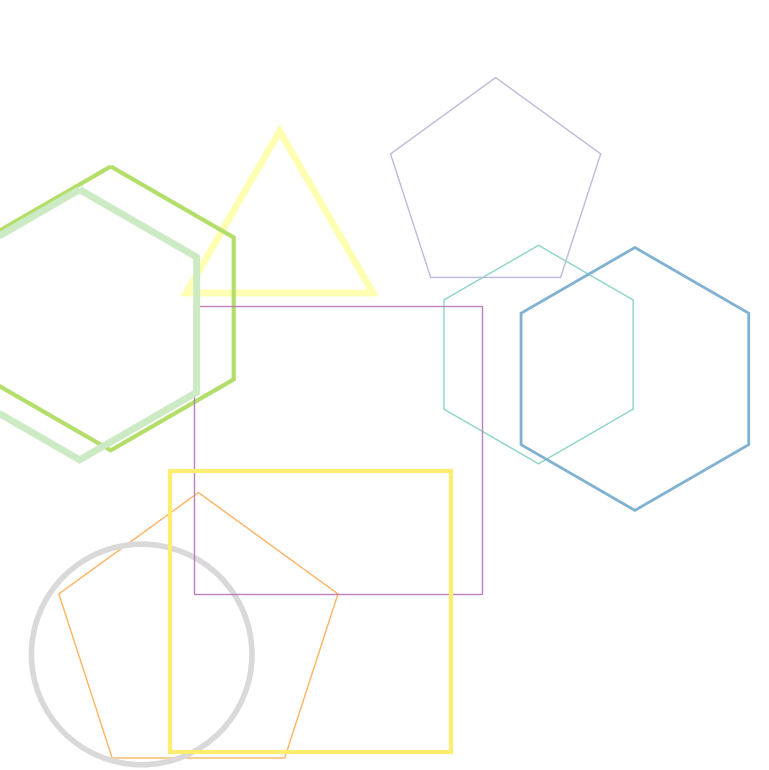[{"shape": "hexagon", "thickness": 0.5, "radius": 0.71, "center": [0.699, 0.54]}, {"shape": "triangle", "thickness": 2.5, "radius": 0.7, "center": [0.363, 0.69]}, {"shape": "pentagon", "thickness": 0.5, "radius": 0.72, "center": [0.644, 0.756]}, {"shape": "hexagon", "thickness": 1, "radius": 0.85, "center": [0.825, 0.508]}, {"shape": "pentagon", "thickness": 0.5, "radius": 0.95, "center": [0.258, 0.17]}, {"shape": "hexagon", "thickness": 1.5, "radius": 0.92, "center": [0.144, 0.599]}, {"shape": "circle", "thickness": 2, "radius": 0.72, "center": [0.184, 0.15]}, {"shape": "square", "thickness": 0.5, "radius": 0.93, "center": [0.439, 0.415]}, {"shape": "hexagon", "thickness": 2.5, "radius": 0.88, "center": [0.103, 0.578]}, {"shape": "square", "thickness": 1.5, "radius": 0.91, "center": [0.403, 0.206]}]